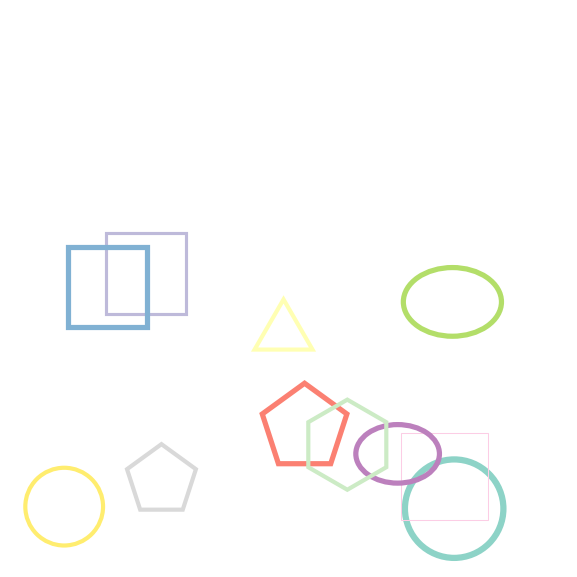[{"shape": "circle", "thickness": 3, "radius": 0.43, "center": [0.786, 0.118]}, {"shape": "triangle", "thickness": 2, "radius": 0.29, "center": [0.491, 0.423]}, {"shape": "square", "thickness": 1.5, "radius": 0.35, "center": [0.253, 0.526]}, {"shape": "pentagon", "thickness": 2.5, "radius": 0.39, "center": [0.527, 0.258]}, {"shape": "square", "thickness": 2.5, "radius": 0.34, "center": [0.186, 0.502]}, {"shape": "oval", "thickness": 2.5, "radius": 0.42, "center": [0.783, 0.476]}, {"shape": "square", "thickness": 0.5, "radius": 0.38, "center": [0.77, 0.174]}, {"shape": "pentagon", "thickness": 2, "radius": 0.31, "center": [0.28, 0.167]}, {"shape": "oval", "thickness": 2.5, "radius": 0.36, "center": [0.689, 0.213]}, {"shape": "hexagon", "thickness": 2, "radius": 0.39, "center": [0.601, 0.229]}, {"shape": "circle", "thickness": 2, "radius": 0.34, "center": [0.111, 0.122]}]